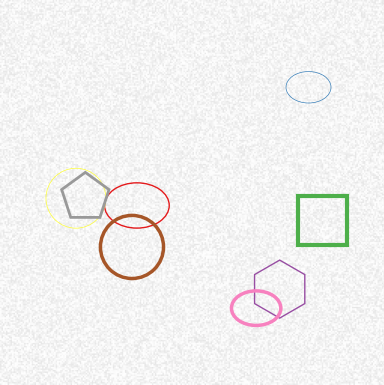[{"shape": "oval", "thickness": 1, "radius": 0.42, "center": [0.356, 0.466]}, {"shape": "oval", "thickness": 0.5, "radius": 0.29, "center": [0.801, 0.773]}, {"shape": "square", "thickness": 3, "radius": 0.32, "center": [0.838, 0.427]}, {"shape": "hexagon", "thickness": 1, "radius": 0.38, "center": [0.726, 0.249]}, {"shape": "circle", "thickness": 0.5, "radius": 0.39, "center": [0.197, 0.485]}, {"shape": "circle", "thickness": 2.5, "radius": 0.41, "center": [0.343, 0.359]}, {"shape": "oval", "thickness": 2.5, "radius": 0.32, "center": [0.665, 0.2]}, {"shape": "pentagon", "thickness": 2, "radius": 0.32, "center": [0.222, 0.488]}]